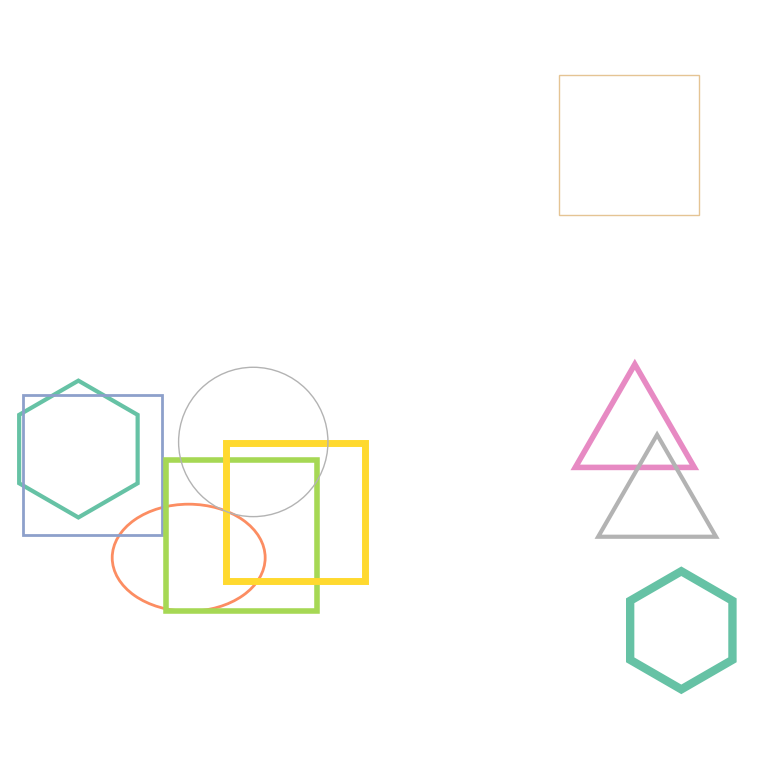[{"shape": "hexagon", "thickness": 1.5, "radius": 0.44, "center": [0.102, 0.417]}, {"shape": "hexagon", "thickness": 3, "radius": 0.38, "center": [0.885, 0.181]}, {"shape": "oval", "thickness": 1, "radius": 0.5, "center": [0.245, 0.276]}, {"shape": "square", "thickness": 1, "radius": 0.45, "center": [0.12, 0.396]}, {"shape": "triangle", "thickness": 2, "radius": 0.45, "center": [0.824, 0.438]}, {"shape": "square", "thickness": 2, "radius": 0.49, "center": [0.314, 0.305]}, {"shape": "square", "thickness": 2.5, "radius": 0.45, "center": [0.384, 0.335]}, {"shape": "square", "thickness": 0.5, "radius": 0.45, "center": [0.817, 0.812]}, {"shape": "triangle", "thickness": 1.5, "radius": 0.44, "center": [0.853, 0.347]}, {"shape": "circle", "thickness": 0.5, "radius": 0.48, "center": [0.329, 0.426]}]